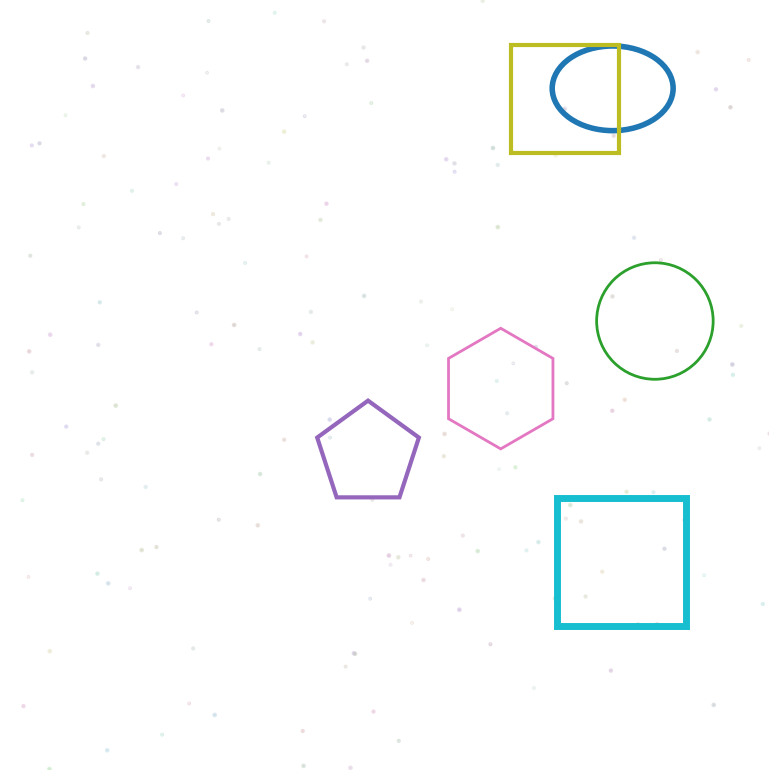[{"shape": "oval", "thickness": 2, "radius": 0.39, "center": [0.796, 0.885]}, {"shape": "circle", "thickness": 1, "radius": 0.38, "center": [0.851, 0.583]}, {"shape": "pentagon", "thickness": 1.5, "radius": 0.35, "center": [0.478, 0.41]}, {"shape": "hexagon", "thickness": 1, "radius": 0.39, "center": [0.65, 0.495]}, {"shape": "square", "thickness": 1.5, "radius": 0.35, "center": [0.734, 0.871]}, {"shape": "square", "thickness": 2.5, "radius": 0.42, "center": [0.808, 0.27]}]